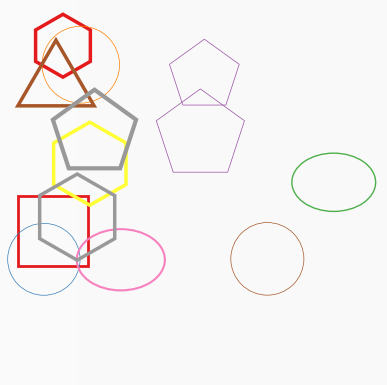[{"shape": "square", "thickness": 2, "radius": 0.45, "center": [0.136, 0.399]}, {"shape": "hexagon", "thickness": 2.5, "radius": 0.41, "center": [0.163, 0.881]}, {"shape": "circle", "thickness": 0.5, "radius": 0.47, "center": [0.113, 0.327]}, {"shape": "oval", "thickness": 1, "radius": 0.54, "center": [0.861, 0.527]}, {"shape": "pentagon", "thickness": 0.5, "radius": 0.6, "center": [0.517, 0.649]}, {"shape": "pentagon", "thickness": 0.5, "radius": 0.47, "center": [0.527, 0.804]}, {"shape": "circle", "thickness": 0.5, "radius": 0.5, "center": [0.209, 0.832]}, {"shape": "hexagon", "thickness": 2.5, "radius": 0.54, "center": [0.232, 0.575]}, {"shape": "circle", "thickness": 0.5, "radius": 0.47, "center": [0.69, 0.328]}, {"shape": "triangle", "thickness": 2.5, "radius": 0.57, "center": [0.144, 0.782]}, {"shape": "oval", "thickness": 1.5, "radius": 0.57, "center": [0.312, 0.325]}, {"shape": "pentagon", "thickness": 3, "radius": 0.56, "center": [0.244, 0.654]}, {"shape": "hexagon", "thickness": 2.5, "radius": 0.56, "center": [0.199, 0.436]}]